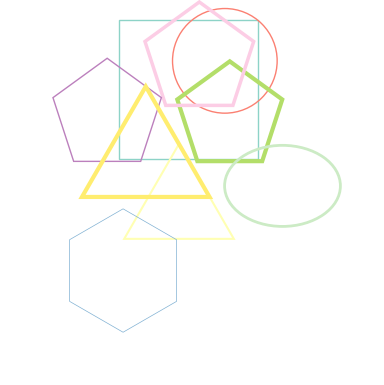[{"shape": "square", "thickness": 1, "radius": 0.9, "center": [0.489, 0.767]}, {"shape": "triangle", "thickness": 1.5, "radius": 0.82, "center": [0.465, 0.462]}, {"shape": "circle", "thickness": 1, "radius": 0.68, "center": [0.584, 0.842]}, {"shape": "hexagon", "thickness": 0.5, "radius": 0.8, "center": [0.32, 0.297]}, {"shape": "pentagon", "thickness": 3, "radius": 0.72, "center": [0.597, 0.697]}, {"shape": "pentagon", "thickness": 2.5, "radius": 0.74, "center": [0.518, 0.846]}, {"shape": "pentagon", "thickness": 1, "radius": 0.74, "center": [0.278, 0.701]}, {"shape": "oval", "thickness": 2, "radius": 0.75, "center": [0.734, 0.517]}, {"shape": "triangle", "thickness": 3, "radius": 0.96, "center": [0.379, 0.584]}]